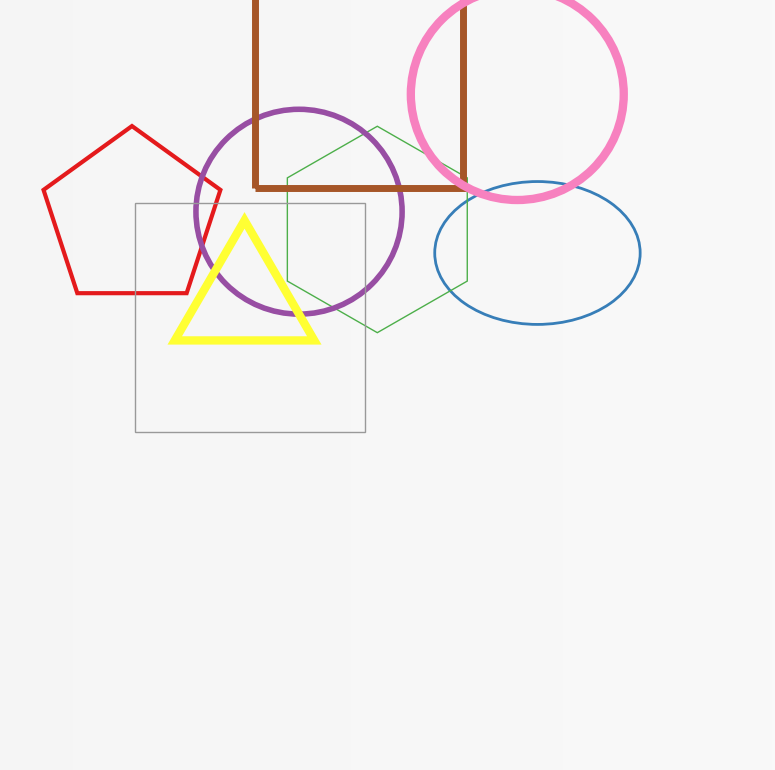[{"shape": "pentagon", "thickness": 1.5, "radius": 0.6, "center": [0.17, 0.716]}, {"shape": "oval", "thickness": 1, "radius": 0.66, "center": [0.693, 0.671]}, {"shape": "hexagon", "thickness": 0.5, "radius": 0.67, "center": [0.487, 0.702]}, {"shape": "circle", "thickness": 2, "radius": 0.67, "center": [0.386, 0.725]}, {"shape": "triangle", "thickness": 3, "radius": 0.52, "center": [0.316, 0.61]}, {"shape": "square", "thickness": 2.5, "radius": 0.67, "center": [0.463, 0.89]}, {"shape": "circle", "thickness": 3, "radius": 0.69, "center": [0.667, 0.878]}, {"shape": "square", "thickness": 0.5, "radius": 0.74, "center": [0.323, 0.588]}]